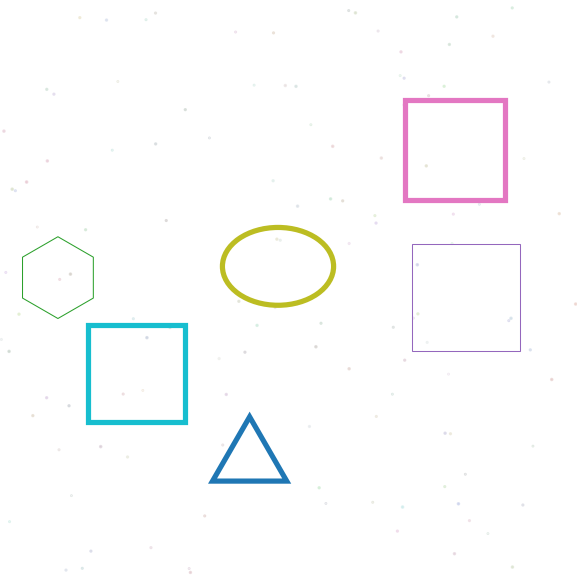[{"shape": "triangle", "thickness": 2.5, "radius": 0.37, "center": [0.432, 0.203]}, {"shape": "hexagon", "thickness": 0.5, "radius": 0.35, "center": [0.1, 0.518]}, {"shape": "square", "thickness": 0.5, "radius": 0.47, "center": [0.807, 0.484]}, {"shape": "square", "thickness": 2.5, "radius": 0.43, "center": [0.788, 0.74]}, {"shape": "oval", "thickness": 2.5, "radius": 0.48, "center": [0.481, 0.538]}, {"shape": "square", "thickness": 2.5, "radius": 0.42, "center": [0.236, 0.352]}]